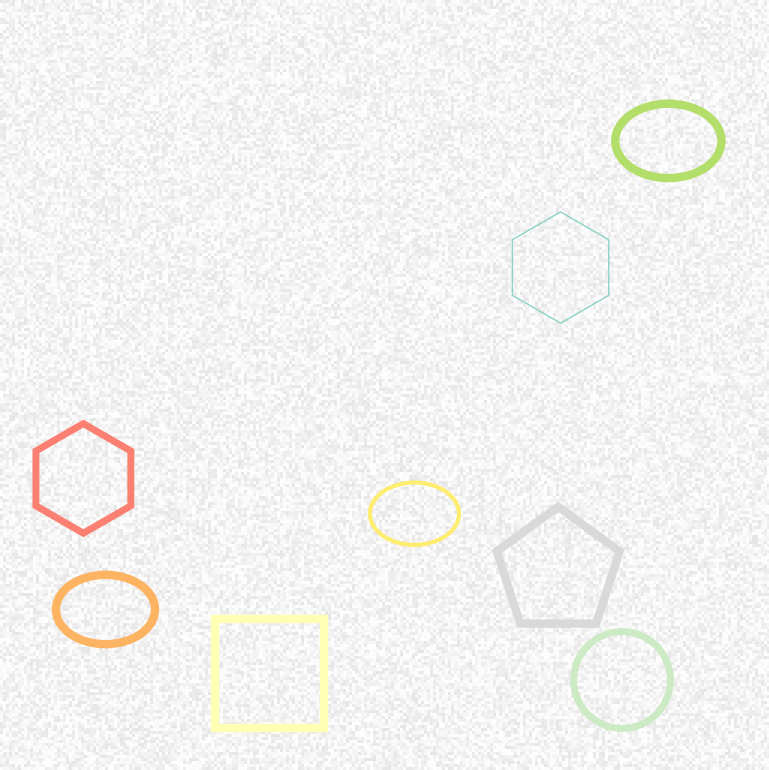[{"shape": "hexagon", "thickness": 0.5, "radius": 0.36, "center": [0.728, 0.653]}, {"shape": "square", "thickness": 3, "radius": 0.35, "center": [0.35, 0.125]}, {"shape": "hexagon", "thickness": 2.5, "radius": 0.36, "center": [0.108, 0.379]}, {"shape": "oval", "thickness": 3, "radius": 0.32, "center": [0.137, 0.208]}, {"shape": "oval", "thickness": 3, "radius": 0.34, "center": [0.868, 0.817]}, {"shape": "pentagon", "thickness": 3, "radius": 0.42, "center": [0.725, 0.258]}, {"shape": "circle", "thickness": 2.5, "radius": 0.31, "center": [0.808, 0.117]}, {"shape": "oval", "thickness": 1.5, "radius": 0.29, "center": [0.538, 0.333]}]